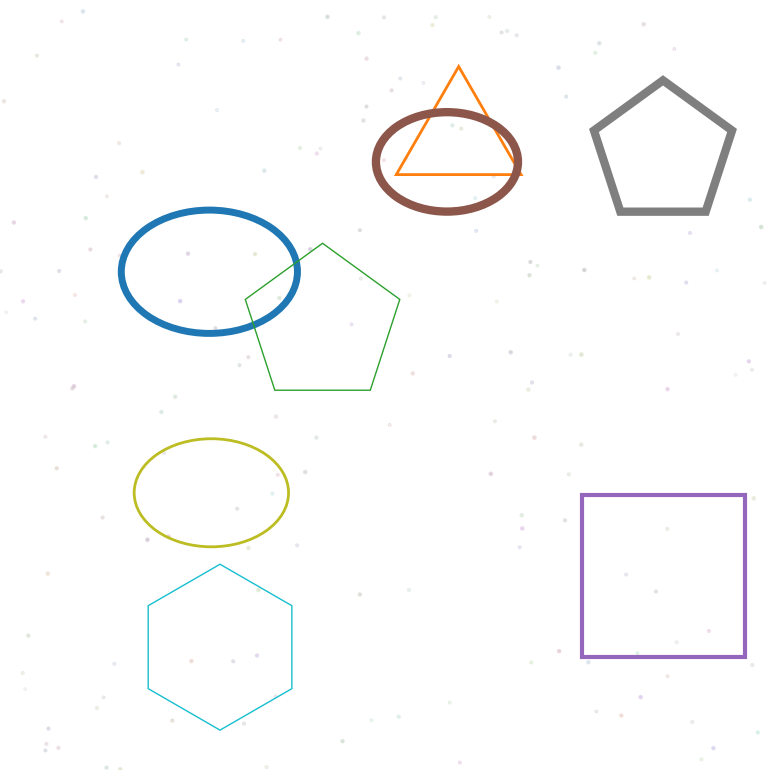[{"shape": "oval", "thickness": 2.5, "radius": 0.57, "center": [0.272, 0.647]}, {"shape": "triangle", "thickness": 1, "radius": 0.47, "center": [0.596, 0.82]}, {"shape": "pentagon", "thickness": 0.5, "radius": 0.53, "center": [0.419, 0.579]}, {"shape": "square", "thickness": 1.5, "radius": 0.53, "center": [0.862, 0.252]}, {"shape": "oval", "thickness": 3, "radius": 0.46, "center": [0.58, 0.79]}, {"shape": "pentagon", "thickness": 3, "radius": 0.47, "center": [0.861, 0.801]}, {"shape": "oval", "thickness": 1, "radius": 0.5, "center": [0.274, 0.36]}, {"shape": "hexagon", "thickness": 0.5, "radius": 0.54, "center": [0.286, 0.16]}]